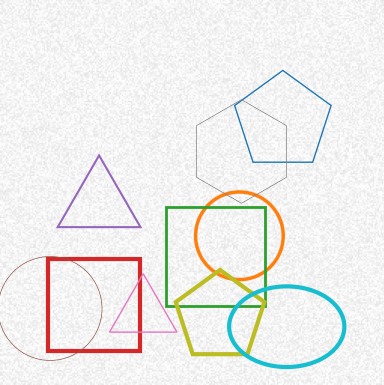[{"shape": "pentagon", "thickness": 1, "radius": 0.66, "center": [0.735, 0.685]}, {"shape": "circle", "thickness": 2.5, "radius": 0.57, "center": [0.622, 0.388]}, {"shape": "square", "thickness": 2, "radius": 0.65, "center": [0.559, 0.333]}, {"shape": "square", "thickness": 3, "radius": 0.6, "center": [0.243, 0.208]}, {"shape": "triangle", "thickness": 1.5, "radius": 0.62, "center": [0.257, 0.472]}, {"shape": "circle", "thickness": 0.5, "radius": 0.67, "center": [0.13, 0.199]}, {"shape": "triangle", "thickness": 1, "radius": 0.51, "center": [0.372, 0.188]}, {"shape": "hexagon", "thickness": 0.5, "radius": 0.67, "center": [0.627, 0.607]}, {"shape": "pentagon", "thickness": 3, "radius": 0.6, "center": [0.572, 0.178]}, {"shape": "oval", "thickness": 3, "radius": 0.75, "center": [0.745, 0.151]}]